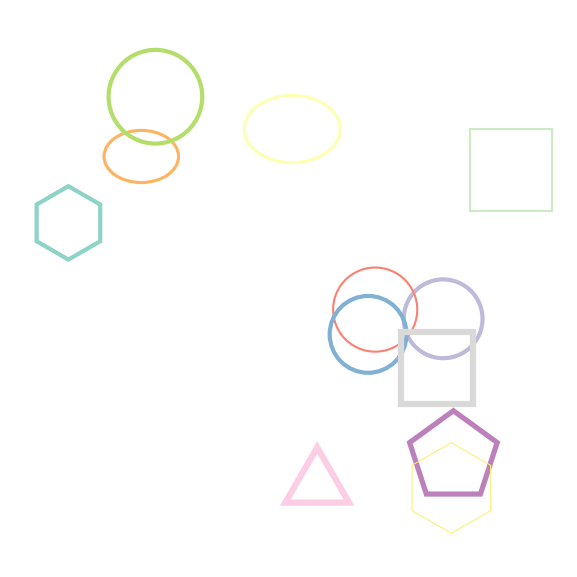[{"shape": "hexagon", "thickness": 2, "radius": 0.32, "center": [0.118, 0.613]}, {"shape": "oval", "thickness": 1.5, "radius": 0.42, "center": [0.506, 0.776]}, {"shape": "circle", "thickness": 2, "radius": 0.34, "center": [0.767, 0.447]}, {"shape": "circle", "thickness": 1, "radius": 0.36, "center": [0.65, 0.463]}, {"shape": "circle", "thickness": 2, "radius": 0.33, "center": [0.637, 0.42]}, {"shape": "oval", "thickness": 1.5, "radius": 0.32, "center": [0.245, 0.728]}, {"shape": "circle", "thickness": 2, "radius": 0.41, "center": [0.269, 0.832]}, {"shape": "triangle", "thickness": 3, "radius": 0.32, "center": [0.549, 0.161]}, {"shape": "square", "thickness": 3, "radius": 0.31, "center": [0.757, 0.363]}, {"shape": "pentagon", "thickness": 2.5, "radius": 0.4, "center": [0.785, 0.208]}, {"shape": "square", "thickness": 1, "radius": 0.35, "center": [0.885, 0.705]}, {"shape": "hexagon", "thickness": 0.5, "radius": 0.39, "center": [0.782, 0.154]}]